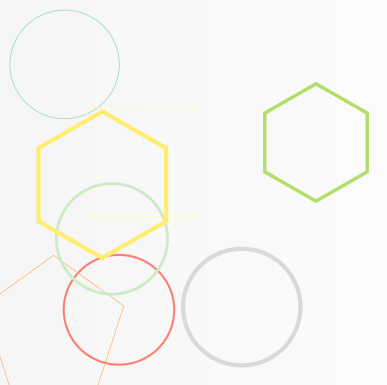[{"shape": "circle", "thickness": 0.5, "radius": 0.71, "center": [0.167, 0.833]}, {"shape": "square", "thickness": 0.5, "radius": 0.71, "center": [0.366, 0.581]}, {"shape": "circle", "thickness": 1.5, "radius": 0.71, "center": [0.307, 0.195]}, {"shape": "pentagon", "thickness": 0.5, "radius": 0.95, "center": [0.138, 0.146]}, {"shape": "hexagon", "thickness": 2.5, "radius": 0.76, "center": [0.815, 0.63]}, {"shape": "circle", "thickness": 3, "radius": 0.76, "center": [0.624, 0.202]}, {"shape": "circle", "thickness": 2, "radius": 0.72, "center": [0.289, 0.38]}, {"shape": "hexagon", "thickness": 3, "radius": 0.95, "center": [0.264, 0.52]}]